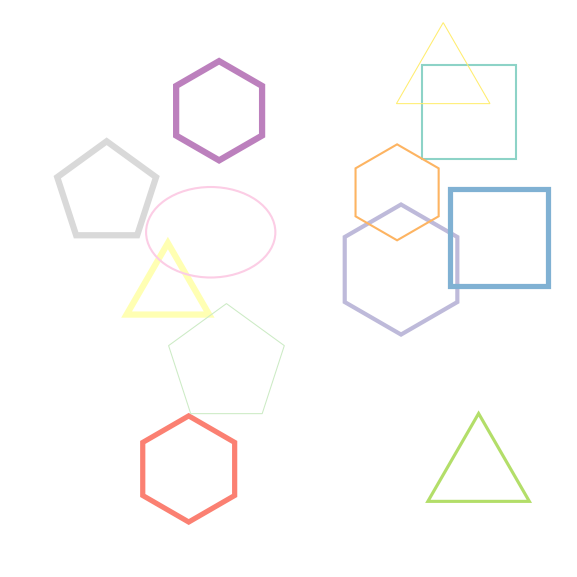[{"shape": "square", "thickness": 1, "radius": 0.41, "center": [0.813, 0.806]}, {"shape": "triangle", "thickness": 3, "radius": 0.41, "center": [0.291, 0.496]}, {"shape": "hexagon", "thickness": 2, "radius": 0.56, "center": [0.694, 0.532]}, {"shape": "hexagon", "thickness": 2.5, "radius": 0.46, "center": [0.327, 0.187]}, {"shape": "square", "thickness": 2.5, "radius": 0.42, "center": [0.864, 0.588]}, {"shape": "hexagon", "thickness": 1, "radius": 0.42, "center": [0.688, 0.666]}, {"shape": "triangle", "thickness": 1.5, "radius": 0.51, "center": [0.829, 0.182]}, {"shape": "oval", "thickness": 1, "radius": 0.56, "center": [0.365, 0.597]}, {"shape": "pentagon", "thickness": 3, "radius": 0.45, "center": [0.185, 0.665]}, {"shape": "hexagon", "thickness": 3, "radius": 0.43, "center": [0.379, 0.807]}, {"shape": "pentagon", "thickness": 0.5, "radius": 0.53, "center": [0.392, 0.368]}, {"shape": "triangle", "thickness": 0.5, "radius": 0.47, "center": [0.767, 0.866]}]